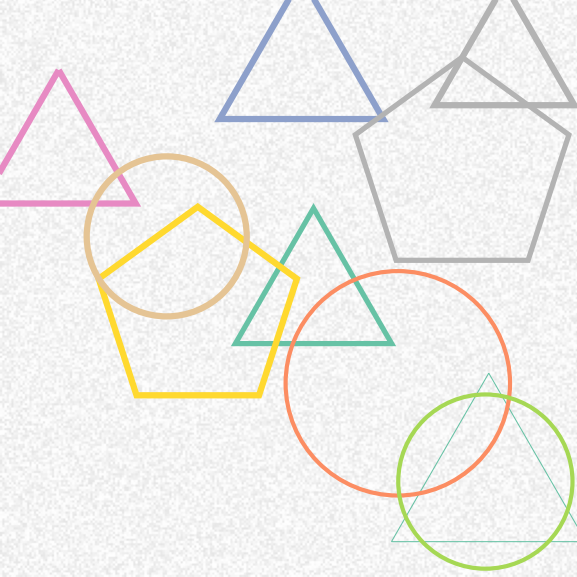[{"shape": "triangle", "thickness": 2.5, "radius": 0.78, "center": [0.543, 0.482]}, {"shape": "triangle", "thickness": 0.5, "radius": 0.97, "center": [0.846, 0.158]}, {"shape": "circle", "thickness": 2, "radius": 0.97, "center": [0.689, 0.335]}, {"shape": "triangle", "thickness": 3, "radius": 0.82, "center": [0.522, 0.875]}, {"shape": "triangle", "thickness": 3, "radius": 0.77, "center": [0.102, 0.724]}, {"shape": "circle", "thickness": 2, "radius": 0.75, "center": [0.84, 0.165]}, {"shape": "pentagon", "thickness": 3, "radius": 0.9, "center": [0.342, 0.461]}, {"shape": "circle", "thickness": 3, "radius": 0.69, "center": [0.289, 0.59]}, {"shape": "triangle", "thickness": 3, "radius": 0.7, "center": [0.874, 0.887]}, {"shape": "pentagon", "thickness": 2.5, "radius": 0.97, "center": [0.8, 0.706]}]